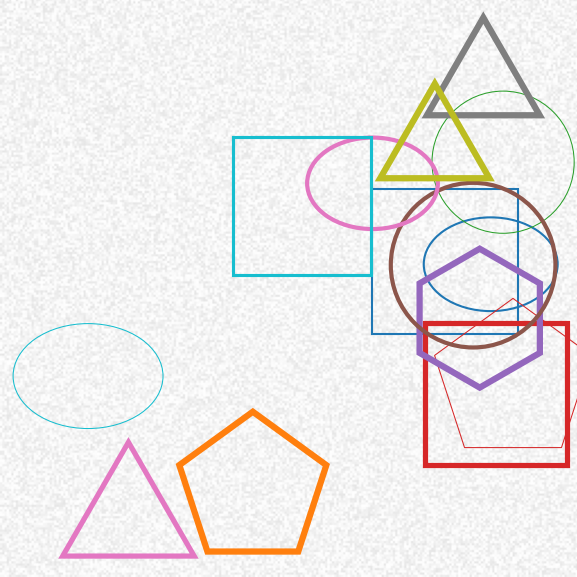[{"shape": "oval", "thickness": 1, "radius": 0.58, "center": [0.85, 0.542]}, {"shape": "square", "thickness": 1, "radius": 0.63, "center": [0.771, 0.546]}, {"shape": "pentagon", "thickness": 3, "radius": 0.67, "center": [0.438, 0.152]}, {"shape": "circle", "thickness": 0.5, "radius": 0.62, "center": [0.871, 0.718]}, {"shape": "square", "thickness": 2.5, "radius": 0.61, "center": [0.859, 0.317]}, {"shape": "pentagon", "thickness": 0.5, "radius": 0.71, "center": [0.888, 0.34]}, {"shape": "hexagon", "thickness": 3, "radius": 0.6, "center": [0.831, 0.448]}, {"shape": "circle", "thickness": 2, "radius": 0.71, "center": [0.819, 0.54]}, {"shape": "oval", "thickness": 2, "radius": 0.57, "center": [0.645, 0.682]}, {"shape": "triangle", "thickness": 2.5, "radius": 0.66, "center": [0.222, 0.102]}, {"shape": "triangle", "thickness": 3, "radius": 0.56, "center": [0.837, 0.856]}, {"shape": "triangle", "thickness": 3, "radius": 0.55, "center": [0.753, 0.745]}, {"shape": "square", "thickness": 1.5, "radius": 0.6, "center": [0.524, 0.642]}, {"shape": "oval", "thickness": 0.5, "radius": 0.65, "center": [0.152, 0.348]}]